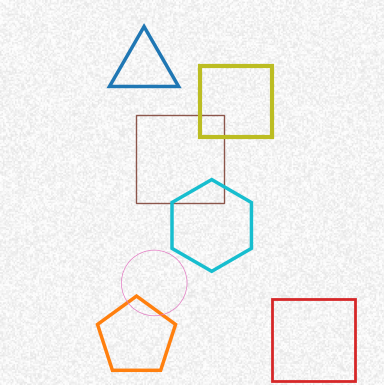[{"shape": "triangle", "thickness": 2.5, "radius": 0.52, "center": [0.374, 0.827]}, {"shape": "pentagon", "thickness": 2.5, "radius": 0.53, "center": [0.355, 0.124]}, {"shape": "square", "thickness": 2, "radius": 0.53, "center": [0.814, 0.117]}, {"shape": "square", "thickness": 1, "radius": 0.57, "center": [0.468, 0.586]}, {"shape": "circle", "thickness": 0.5, "radius": 0.43, "center": [0.401, 0.265]}, {"shape": "square", "thickness": 3, "radius": 0.47, "center": [0.613, 0.736]}, {"shape": "hexagon", "thickness": 2.5, "radius": 0.6, "center": [0.55, 0.414]}]